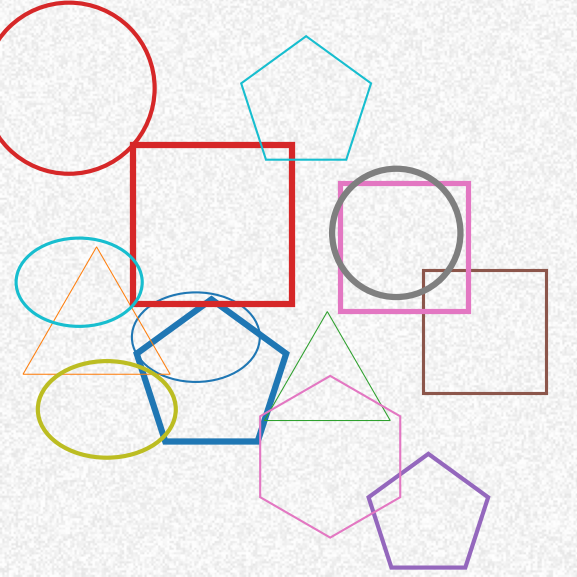[{"shape": "pentagon", "thickness": 3, "radius": 0.68, "center": [0.366, 0.345]}, {"shape": "oval", "thickness": 1, "radius": 0.55, "center": [0.339, 0.415]}, {"shape": "triangle", "thickness": 0.5, "radius": 0.74, "center": [0.167, 0.425]}, {"shape": "triangle", "thickness": 0.5, "radius": 0.63, "center": [0.567, 0.334]}, {"shape": "circle", "thickness": 2, "radius": 0.74, "center": [0.12, 0.846]}, {"shape": "square", "thickness": 3, "radius": 0.69, "center": [0.368, 0.611]}, {"shape": "pentagon", "thickness": 2, "radius": 0.54, "center": [0.742, 0.104]}, {"shape": "square", "thickness": 1.5, "radius": 0.53, "center": [0.84, 0.425]}, {"shape": "hexagon", "thickness": 1, "radius": 0.7, "center": [0.572, 0.208]}, {"shape": "square", "thickness": 2.5, "radius": 0.55, "center": [0.7, 0.571]}, {"shape": "circle", "thickness": 3, "radius": 0.56, "center": [0.686, 0.596]}, {"shape": "oval", "thickness": 2, "radius": 0.6, "center": [0.185, 0.29]}, {"shape": "pentagon", "thickness": 1, "radius": 0.59, "center": [0.53, 0.818]}, {"shape": "oval", "thickness": 1.5, "radius": 0.55, "center": [0.137, 0.51]}]